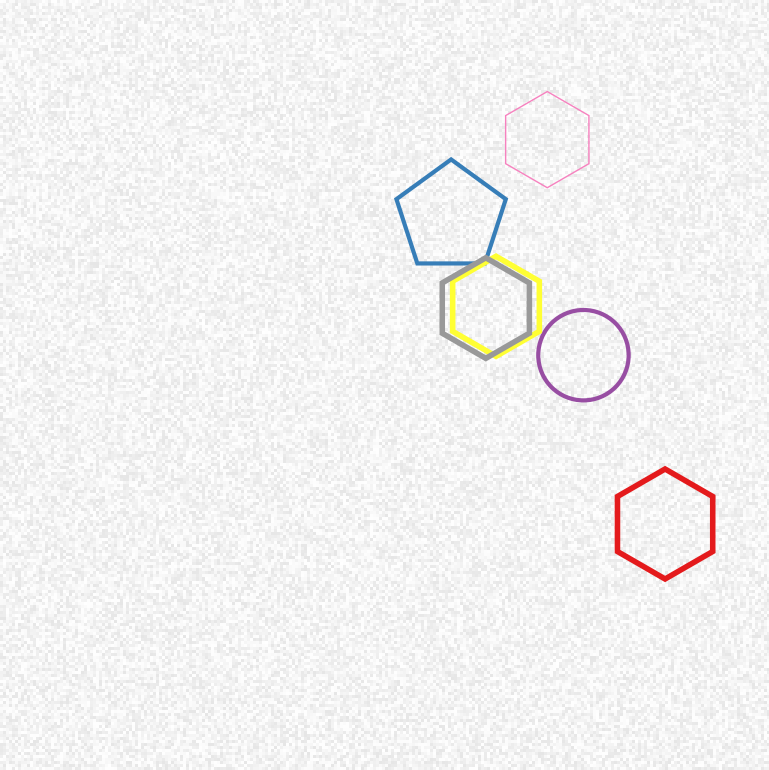[{"shape": "hexagon", "thickness": 2, "radius": 0.36, "center": [0.864, 0.319]}, {"shape": "pentagon", "thickness": 1.5, "radius": 0.37, "center": [0.586, 0.718]}, {"shape": "circle", "thickness": 1.5, "radius": 0.29, "center": [0.758, 0.539]}, {"shape": "hexagon", "thickness": 2, "radius": 0.32, "center": [0.644, 0.602]}, {"shape": "hexagon", "thickness": 0.5, "radius": 0.31, "center": [0.711, 0.819]}, {"shape": "hexagon", "thickness": 2, "radius": 0.33, "center": [0.631, 0.6]}]